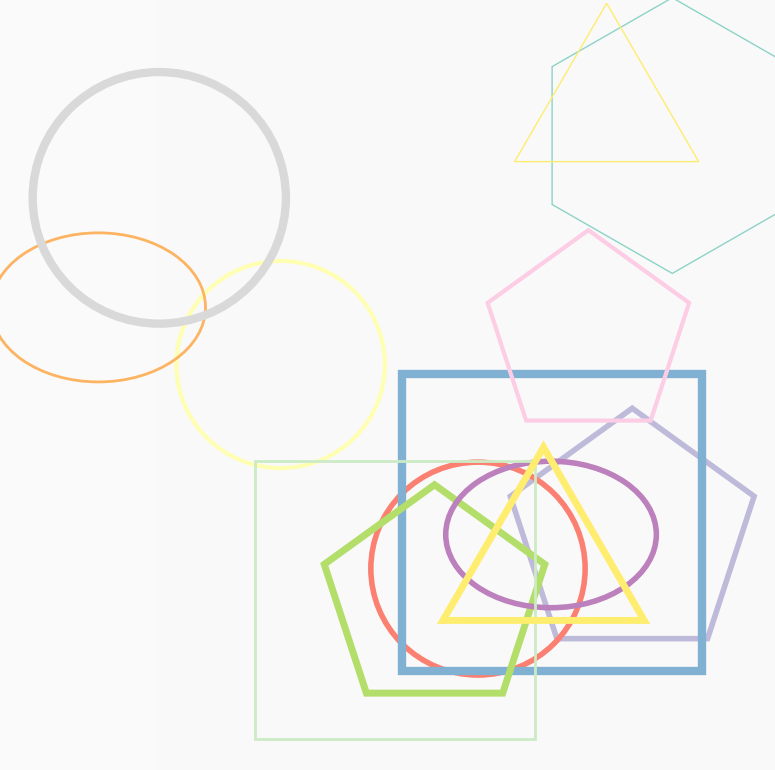[{"shape": "hexagon", "thickness": 0.5, "radius": 0.9, "center": [0.867, 0.824]}, {"shape": "circle", "thickness": 1.5, "radius": 0.67, "center": [0.362, 0.527]}, {"shape": "pentagon", "thickness": 2, "radius": 0.83, "center": [0.816, 0.304]}, {"shape": "circle", "thickness": 2, "radius": 0.69, "center": [0.617, 0.262]}, {"shape": "square", "thickness": 3, "radius": 0.96, "center": [0.712, 0.321]}, {"shape": "oval", "thickness": 1, "radius": 0.69, "center": [0.127, 0.601]}, {"shape": "pentagon", "thickness": 2.5, "radius": 0.75, "center": [0.561, 0.221]}, {"shape": "pentagon", "thickness": 1.5, "radius": 0.68, "center": [0.759, 0.564]}, {"shape": "circle", "thickness": 3, "radius": 0.82, "center": [0.206, 0.743]}, {"shape": "oval", "thickness": 2, "radius": 0.68, "center": [0.711, 0.306]}, {"shape": "square", "thickness": 1, "radius": 0.9, "center": [0.51, 0.22]}, {"shape": "triangle", "thickness": 2.5, "radius": 0.75, "center": [0.701, 0.269]}, {"shape": "triangle", "thickness": 0.5, "radius": 0.69, "center": [0.783, 0.859]}]